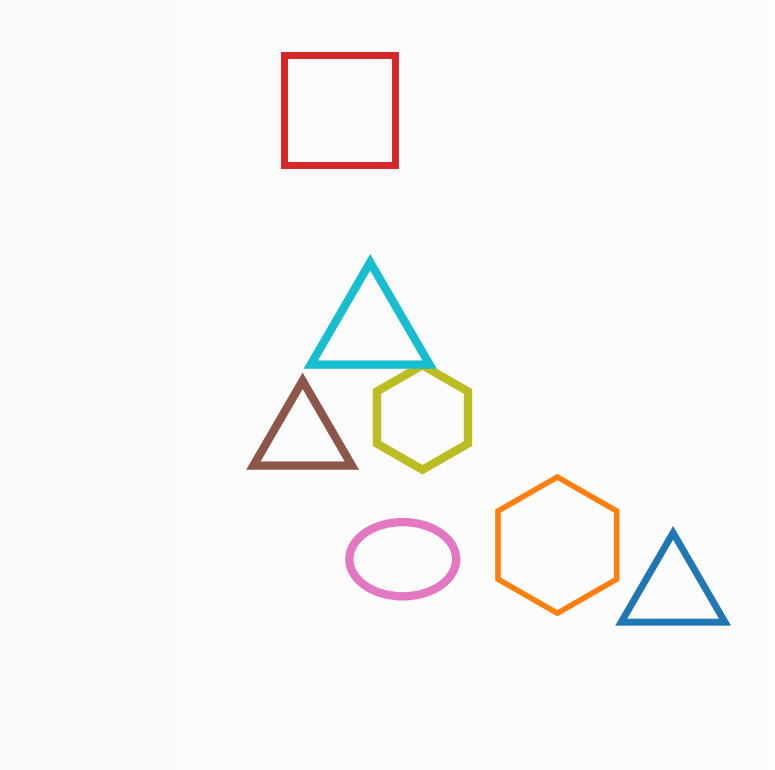[{"shape": "triangle", "thickness": 2.5, "radius": 0.39, "center": [0.869, 0.231]}, {"shape": "hexagon", "thickness": 2, "radius": 0.44, "center": [0.719, 0.292]}, {"shape": "square", "thickness": 2.5, "radius": 0.36, "center": [0.438, 0.857]}, {"shape": "triangle", "thickness": 3, "radius": 0.37, "center": [0.39, 0.432]}, {"shape": "oval", "thickness": 3, "radius": 0.34, "center": [0.52, 0.274]}, {"shape": "hexagon", "thickness": 3, "radius": 0.34, "center": [0.545, 0.458]}, {"shape": "triangle", "thickness": 3, "radius": 0.44, "center": [0.478, 0.571]}]